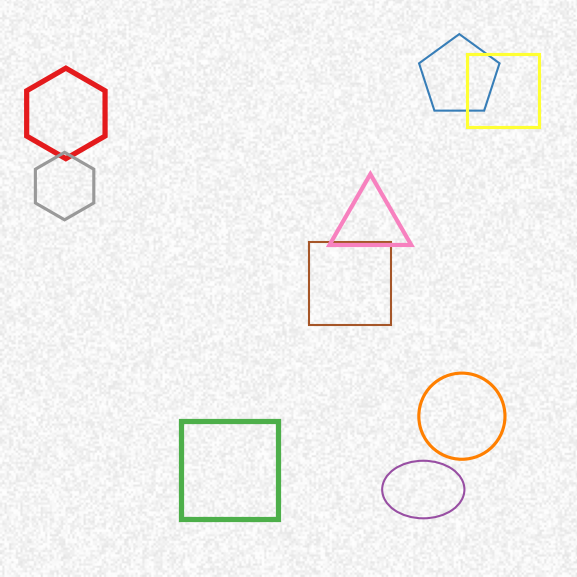[{"shape": "hexagon", "thickness": 2.5, "radius": 0.39, "center": [0.114, 0.803]}, {"shape": "pentagon", "thickness": 1, "radius": 0.37, "center": [0.795, 0.867]}, {"shape": "square", "thickness": 2.5, "radius": 0.42, "center": [0.397, 0.185]}, {"shape": "oval", "thickness": 1, "radius": 0.36, "center": [0.733, 0.151]}, {"shape": "circle", "thickness": 1.5, "radius": 0.37, "center": [0.8, 0.278]}, {"shape": "square", "thickness": 1.5, "radius": 0.31, "center": [0.871, 0.842]}, {"shape": "square", "thickness": 1, "radius": 0.36, "center": [0.606, 0.508]}, {"shape": "triangle", "thickness": 2, "radius": 0.41, "center": [0.641, 0.616]}, {"shape": "hexagon", "thickness": 1.5, "radius": 0.29, "center": [0.112, 0.677]}]